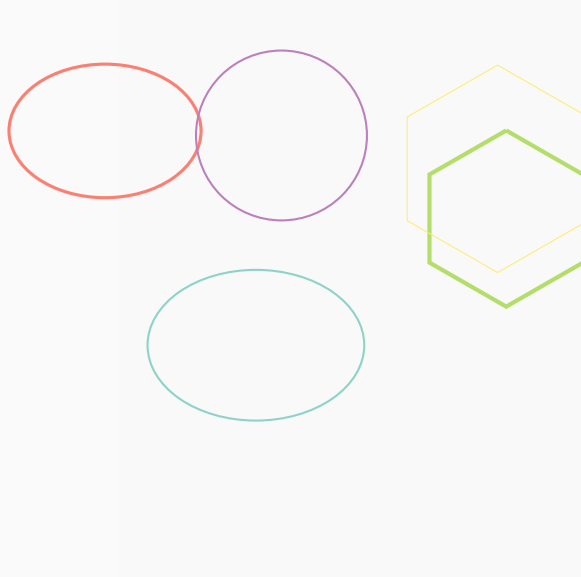[{"shape": "oval", "thickness": 1, "radius": 0.93, "center": [0.44, 0.401]}, {"shape": "oval", "thickness": 1.5, "radius": 0.83, "center": [0.181, 0.772]}, {"shape": "hexagon", "thickness": 2, "radius": 0.76, "center": [0.871, 0.621]}, {"shape": "circle", "thickness": 1, "radius": 0.74, "center": [0.484, 0.765]}, {"shape": "hexagon", "thickness": 0.5, "radius": 0.9, "center": [0.856, 0.707]}]